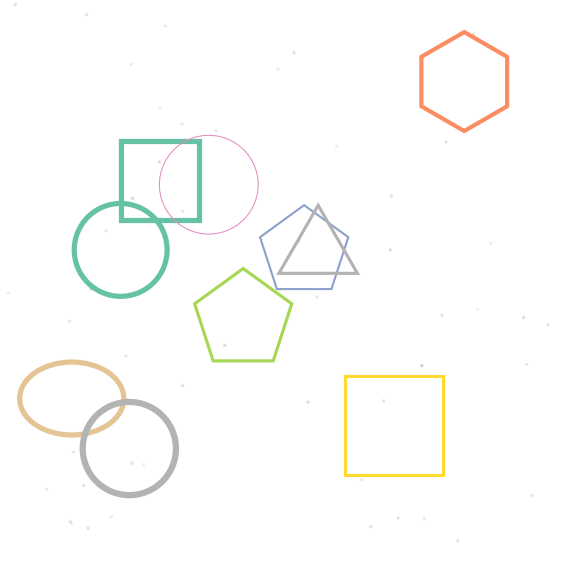[{"shape": "square", "thickness": 2.5, "radius": 0.34, "center": [0.277, 0.686]}, {"shape": "circle", "thickness": 2.5, "radius": 0.4, "center": [0.209, 0.566]}, {"shape": "hexagon", "thickness": 2, "radius": 0.43, "center": [0.804, 0.858]}, {"shape": "pentagon", "thickness": 1, "radius": 0.4, "center": [0.527, 0.564]}, {"shape": "circle", "thickness": 0.5, "radius": 0.43, "center": [0.362, 0.679]}, {"shape": "pentagon", "thickness": 1.5, "radius": 0.44, "center": [0.421, 0.446]}, {"shape": "square", "thickness": 1.5, "radius": 0.43, "center": [0.682, 0.263]}, {"shape": "oval", "thickness": 2.5, "radius": 0.45, "center": [0.124, 0.309]}, {"shape": "circle", "thickness": 3, "radius": 0.4, "center": [0.224, 0.222]}, {"shape": "triangle", "thickness": 1.5, "radius": 0.39, "center": [0.551, 0.565]}]